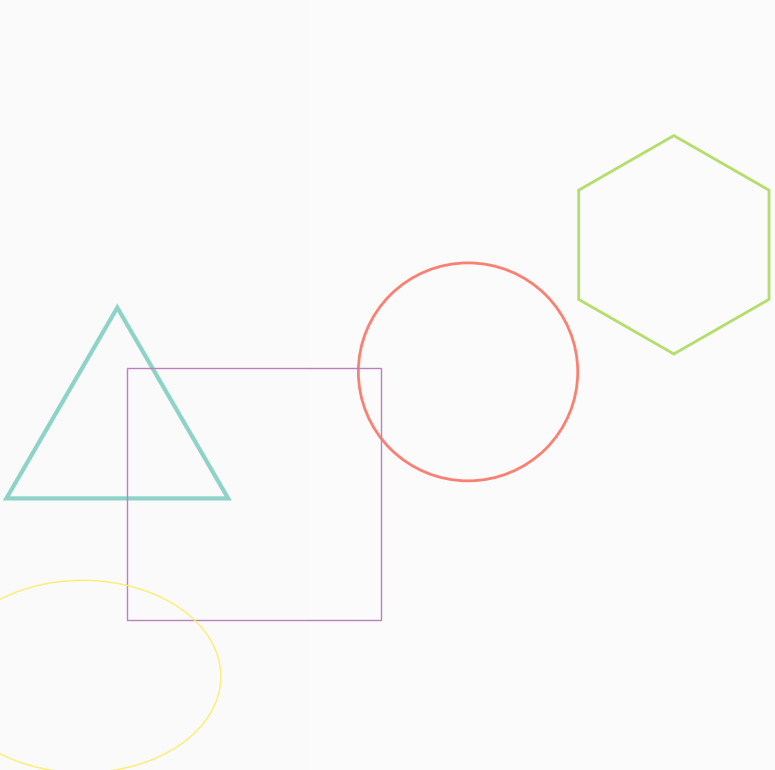[{"shape": "triangle", "thickness": 1.5, "radius": 0.83, "center": [0.151, 0.435]}, {"shape": "circle", "thickness": 1, "radius": 0.71, "center": [0.604, 0.517]}, {"shape": "hexagon", "thickness": 1, "radius": 0.71, "center": [0.869, 0.682]}, {"shape": "square", "thickness": 0.5, "radius": 0.82, "center": [0.327, 0.359]}, {"shape": "oval", "thickness": 0.5, "radius": 0.89, "center": [0.107, 0.121]}]